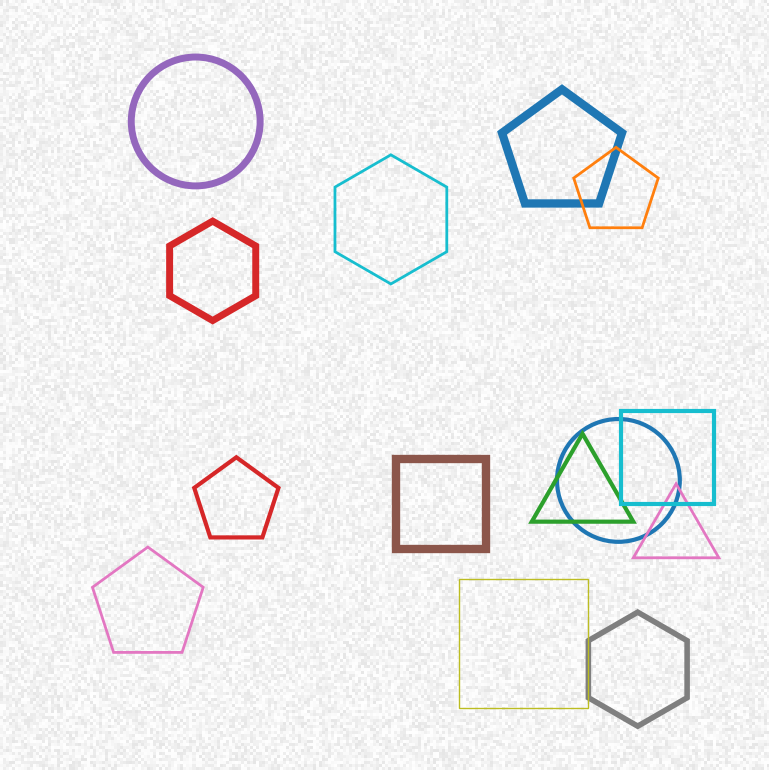[{"shape": "pentagon", "thickness": 3, "radius": 0.41, "center": [0.73, 0.802]}, {"shape": "circle", "thickness": 1.5, "radius": 0.4, "center": [0.803, 0.376]}, {"shape": "pentagon", "thickness": 1, "radius": 0.29, "center": [0.8, 0.751]}, {"shape": "triangle", "thickness": 1.5, "radius": 0.38, "center": [0.757, 0.361]}, {"shape": "hexagon", "thickness": 2.5, "radius": 0.32, "center": [0.276, 0.648]}, {"shape": "pentagon", "thickness": 1.5, "radius": 0.29, "center": [0.307, 0.349]}, {"shape": "circle", "thickness": 2.5, "radius": 0.42, "center": [0.254, 0.842]}, {"shape": "square", "thickness": 3, "radius": 0.29, "center": [0.573, 0.345]}, {"shape": "triangle", "thickness": 1, "radius": 0.32, "center": [0.878, 0.308]}, {"shape": "pentagon", "thickness": 1, "radius": 0.38, "center": [0.192, 0.214]}, {"shape": "hexagon", "thickness": 2, "radius": 0.37, "center": [0.828, 0.131]}, {"shape": "square", "thickness": 0.5, "radius": 0.42, "center": [0.679, 0.165]}, {"shape": "hexagon", "thickness": 1, "radius": 0.42, "center": [0.508, 0.715]}, {"shape": "square", "thickness": 1.5, "radius": 0.3, "center": [0.867, 0.406]}]